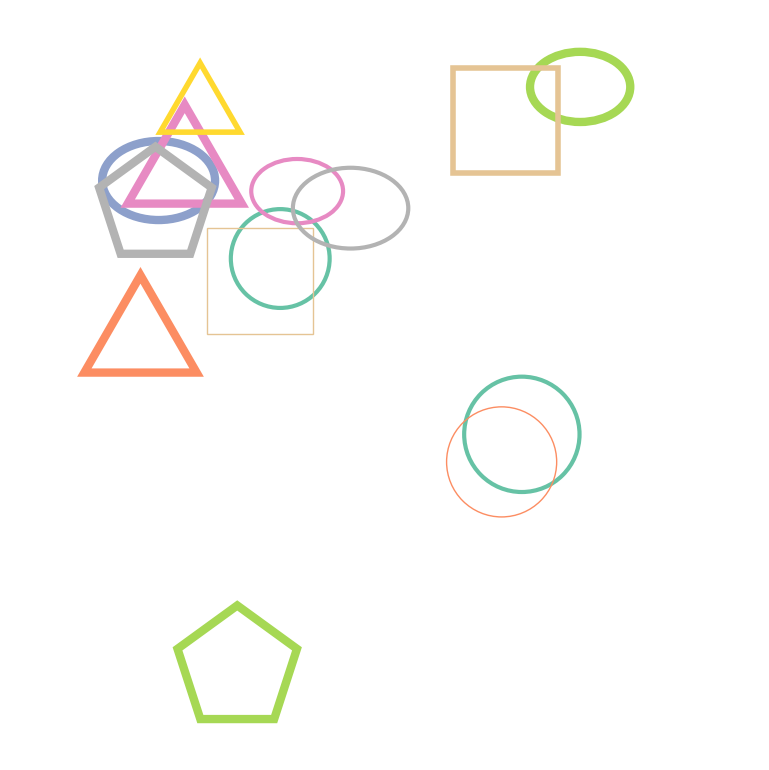[{"shape": "circle", "thickness": 1.5, "radius": 0.37, "center": [0.678, 0.436]}, {"shape": "circle", "thickness": 1.5, "radius": 0.32, "center": [0.364, 0.664]}, {"shape": "circle", "thickness": 0.5, "radius": 0.36, "center": [0.651, 0.4]}, {"shape": "triangle", "thickness": 3, "radius": 0.42, "center": [0.182, 0.558]}, {"shape": "oval", "thickness": 3, "radius": 0.37, "center": [0.206, 0.766]}, {"shape": "oval", "thickness": 1.5, "radius": 0.3, "center": [0.386, 0.752]}, {"shape": "triangle", "thickness": 3, "radius": 0.43, "center": [0.24, 0.778]}, {"shape": "oval", "thickness": 3, "radius": 0.33, "center": [0.753, 0.887]}, {"shape": "pentagon", "thickness": 3, "radius": 0.41, "center": [0.308, 0.132]}, {"shape": "triangle", "thickness": 2, "radius": 0.3, "center": [0.26, 0.858]}, {"shape": "square", "thickness": 2, "radius": 0.34, "center": [0.657, 0.843]}, {"shape": "square", "thickness": 0.5, "radius": 0.34, "center": [0.338, 0.635]}, {"shape": "pentagon", "thickness": 3, "radius": 0.38, "center": [0.202, 0.733]}, {"shape": "oval", "thickness": 1.5, "radius": 0.37, "center": [0.455, 0.73]}]